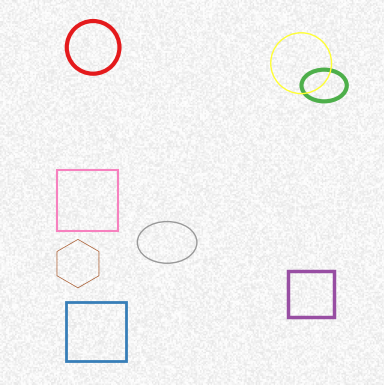[{"shape": "circle", "thickness": 3, "radius": 0.34, "center": [0.242, 0.877]}, {"shape": "square", "thickness": 2, "radius": 0.39, "center": [0.25, 0.139]}, {"shape": "oval", "thickness": 3, "radius": 0.29, "center": [0.842, 0.778]}, {"shape": "square", "thickness": 2.5, "radius": 0.3, "center": [0.807, 0.237]}, {"shape": "circle", "thickness": 1, "radius": 0.39, "center": [0.782, 0.836]}, {"shape": "hexagon", "thickness": 0.5, "radius": 0.31, "center": [0.202, 0.315]}, {"shape": "square", "thickness": 1.5, "radius": 0.4, "center": [0.228, 0.48]}, {"shape": "oval", "thickness": 1, "radius": 0.39, "center": [0.434, 0.37]}]